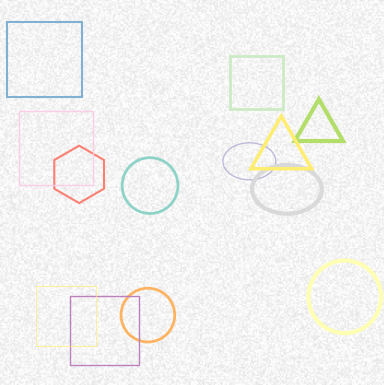[{"shape": "circle", "thickness": 2, "radius": 0.36, "center": [0.39, 0.518]}, {"shape": "circle", "thickness": 3, "radius": 0.47, "center": [0.895, 0.229]}, {"shape": "oval", "thickness": 1, "radius": 0.34, "center": [0.648, 0.581]}, {"shape": "hexagon", "thickness": 1.5, "radius": 0.37, "center": [0.206, 0.547]}, {"shape": "square", "thickness": 1.5, "radius": 0.48, "center": [0.115, 0.845]}, {"shape": "circle", "thickness": 2, "radius": 0.35, "center": [0.384, 0.182]}, {"shape": "triangle", "thickness": 3, "radius": 0.36, "center": [0.828, 0.67]}, {"shape": "square", "thickness": 1, "radius": 0.48, "center": [0.145, 0.616]}, {"shape": "oval", "thickness": 3, "radius": 0.45, "center": [0.745, 0.508]}, {"shape": "square", "thickness": 1, "radius": 0.45, "center": [0.272, 0.141]}, {"shape": "square", "thickness": 2, "radius": 0.34, "center": [0.667, 0.786]}, {"shape": "square", "thickness": 0.5, "radius": 0.39, "center": [0.171, 0.179]}, {"shape": "triangle", "thickness": 2.5, "radius": 0.46, "center": [0.731, 0.607]}]